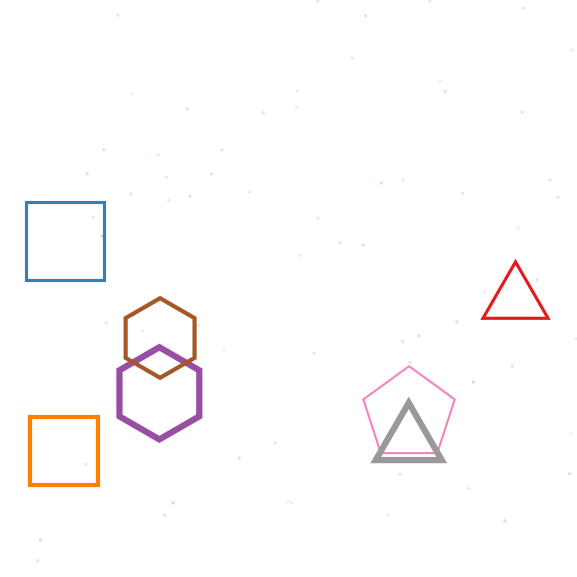[{"shape": "triangle", "thickness": 1.5, "radius": 0.33, "center": [0.893, 0.481]}, {"shape": "square", "thickness": 1.5, "radius": 0.34, "center": [0.112, 0.582]}, {"shape": "hexagon", "thickness": 3, "radius": 0.4, "center": [0.276, 0.318]}, {"shape": "square", "thickness": 2, "radius": 0.29, "center": [0.11, 0.219]}, {"shape": "hexagon", "thickness": 2, "radius": 0.34, "center": [0.277, 0.414]}, {"shape": "pentagon", "thickness": 1, "radius": 0.42, "center": [0.708, 0.282]}, {"shape": "triangle", "thickness": 3, "radius": 0.33, "center": [0.708, 0.235]}]